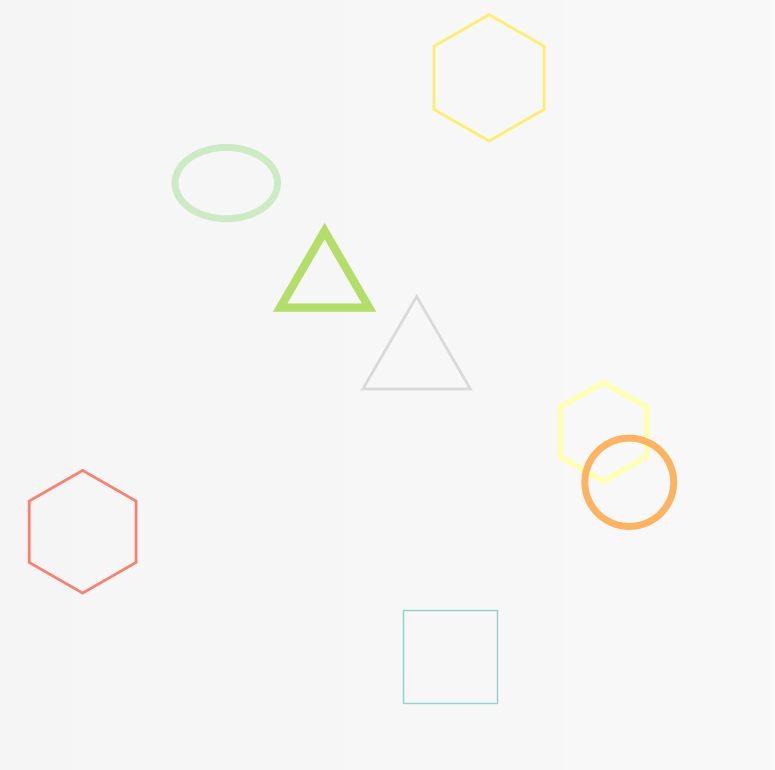[{"shape": "square", "thickness": 0.5, "radius": 0.3, "center": [0.58, 0.147]}, {"shape": "hexagon", "thickness": 2, "radius": 0.32, "center": [0.779, 0.439]}, {"shape": "hexagon", "thickness": 1, "radius": 0.4, "center": [0.107, 0.309]}, {"shape": "circle", "thickness": 2.5, "radius": 0.29, "center": [0.812, 0.374]}, {"shape": "triangle", "thickness": 3, "radius": 0.33, "center": [0.419, 0.634]}, {"shape": "triangle", "thickness": 1, "radius": 0.4, "center": [0.538, 0.535]}, {"shape": "oval", "thickness": 2.5, "radius": 0.33, "center": [0.292, 0.762]}, {"shape": "hexagon", "thickness": 1, "radius": 0.41, "center": [0.631, 0.899]}]